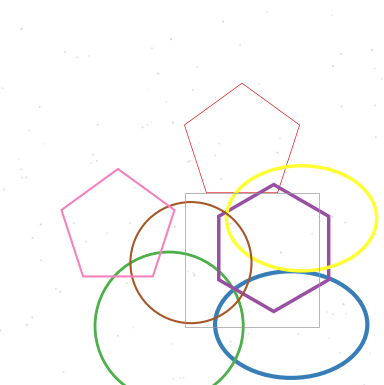[{"shape": "pentagon", "thickness": 0.5, "radius": 0.79, "center": [0.629, 0.627]}, {"shape": "oval", "thickness": 3, "radius": 0.99, "center": [0.756, 0.157]}, {"shape": "circle", "thickness": 2, "radius": 0.96, "center": [0.439, 0.153]}, {"shape": "hexagon", "thickness": 2.5, "radius": 0.82, "center": [0.711, 0.356]}, {"shape": "oval", "thickness": 2.5, "radius": 0.98, "center": [0.783, 0.433]}, {"shape": "circle", "thickness": 1.5, "radius": 0.79, "center": [0.496, 0.318]}, {"shape": "pentagon", "thickness": 1.5, "radius": 0.77, "center": [0.306, 0.407]}, {"shape": "square", "thickness": 0.5, "radius": 0.87, "center": [0.655, 0.324]}]